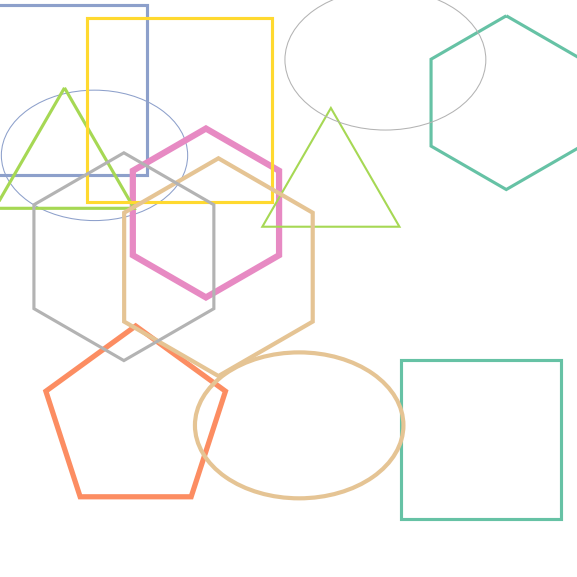[{"shape": "hexagon", "thickness": 1.5, "radius": 0.75, "center": [0.877, 0.821]}, {"shape": "square", "thickness": 1.5, "radius": 0.69, "center": [0.833, 0.238]}, {"shape": "pentagon", "thickness": 2.5, "radius": 0.82, "center": [0.235, 0.271]}, {"shape": "square", "thickness": 1.5, "radius": 0.74, "center": [0.107, 0.843]}, {"shape": "oval", "thickness": 0.5, "radius": 0.81, "center": [0.164, 0.73]}, {"shape": "hexagon", "thickness": 3, "radius": 0.73, "center": [0.357, 0.63]}, {"shape": "triangle", "thickness": 1, "radius": 0.69, "center": [0.573, 0.675]}, {"shape": "triangle", "thickness": 1.5, "radius": 0.7, "center": [0.112, 0.708]}, {"shape": "square", "thickness": 1.5, "radius": 0.8, "center": [0.311, 0.809]}, {"shape": "oval", "thickness": 2, "radius": 0.9, "center": [0.518, 0.263]}, {"shape": "hexagon", "thickness": 2, "radius": 0.94, "center": [0.378, 0.537]}, {"shape": "hexagon", "thickness": 1.5, "radius": 0.9, "center": [0.215, 0.555]}, {"shape": "oval", "thickness": 0.5, "radius": 0.87, "center": [0.667, 0.896]}]